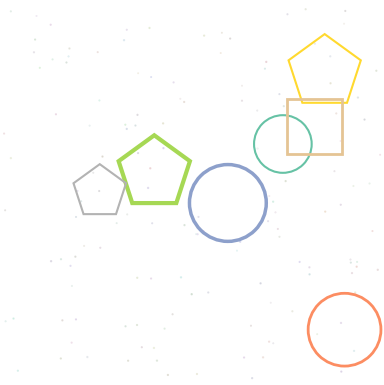[{"shape": "circle", "thickness": 1.5, "radius": 0.37, "center": [0.735, 0.626]}, {"shape": "circle", "thickness": 2, "radius": 0.47, "center": [0.895, 0.144]}, {"shape": "circle", "thickness": 2.5, "radius": 0.5, "center": [0.592, 0.473]}, {"shape": "pentagon", "thickness": 3, "radius": 0.49, "center": [0.401, 0.551]}, {"shape": "pentagon", "thickness": 1.5, "radius": 0.49, "center": [0.843, 0.813]}, {"shape": "square", "thickness": 2, "radius": 0.36, "center": [0.817, 0.672]}, {"shape": "pentagon", "thickness": 1.5, "radius": 0.36, "center": [0.259, 0.502]}]